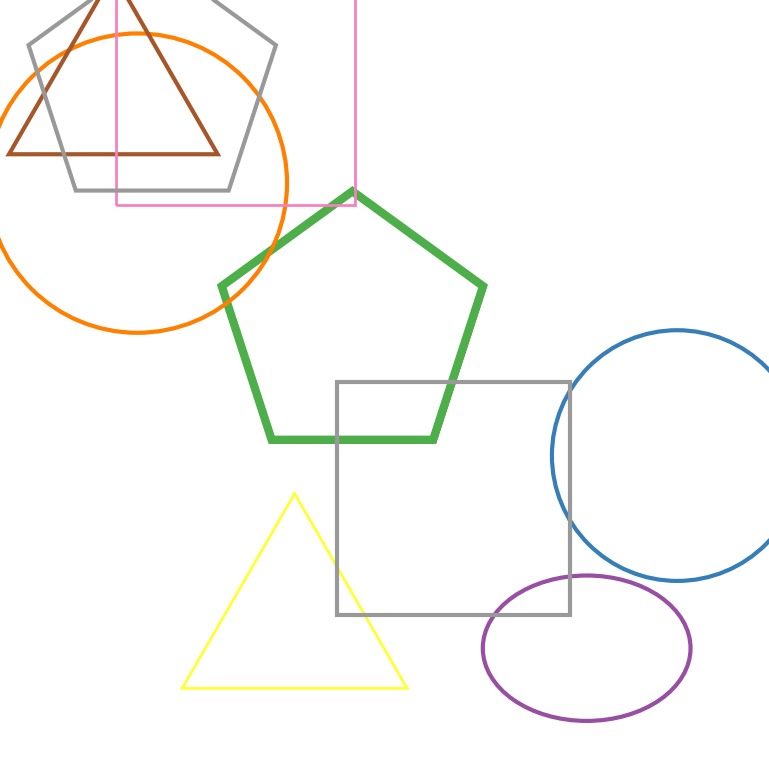[{"shape": "pentagon", "thickness": 1.5, "radius": 0.9, "center": [0.458, 0.572]}, {"shape": "circle", "thickness": 1.5, "radius": 0.81, "center": [0.88, 0.408]}, {"shape": "pentagon", "thickness": 3, "radius": 0.89, "center": [0.458, 0.573]}, {"shape": "oval", "thickness": 1.5, "radius": 0.67, "center": [0.762, 0.158]}, {"shape": "circle", "thickness": 1.5, "radius": 0.97, "center": [0.178, 0.762]}, {"shape": "triangle", "thickness": 1, "radius": 0.84, "center": [0.383, 0.19]}, {"shape": "triangle", "thickness": 1.5, "radius": 0.78, "center": [0.147, 0.878]}, {"shape": "square", "thickness": 1, "radius": 0.78, "center": [0.306, 0.889]}, {"shape": "pentagon", "thickness": 1.5, "radius": 0.84, "center": [0.198, 0.889]}, {"shape": "square", "thickness": 1.5, "radius": 0.76, "center": [0.589, 0.353]}]